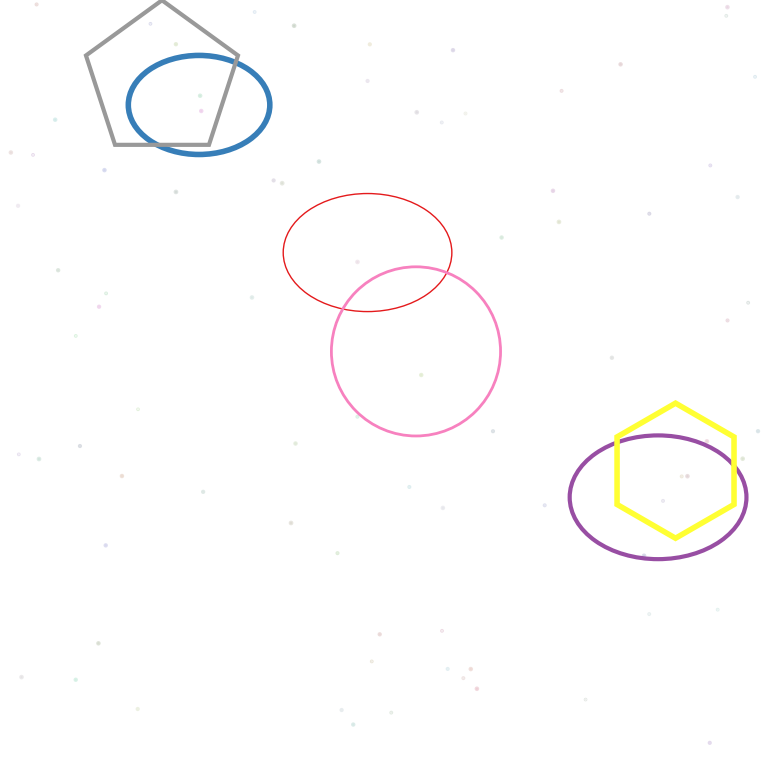[{"shape": "oval", "thickness": 0.5, "radius": 0.55, "center": [0.477, 0.672]}, {"shape": "oval", "thickness": 2, "radius": 0.46, "center": [0.259, 0.864]}, {"shape": "oval", "thickness": 1.5, "radius": 0.57, "center": [0.855, 0.354]}, {"shape": "hexagon", "thickness": 2, "radius": 0.44, "center": [0.877, 0.389]}, {"shape": "circle", "thickness": 1, "radius": 0.55, "center": [0.54, 0.544]}, {"shape": "pentagon", "thickness": 1.5, "radius": 0.52, "center": [0.21, 0.896]}]